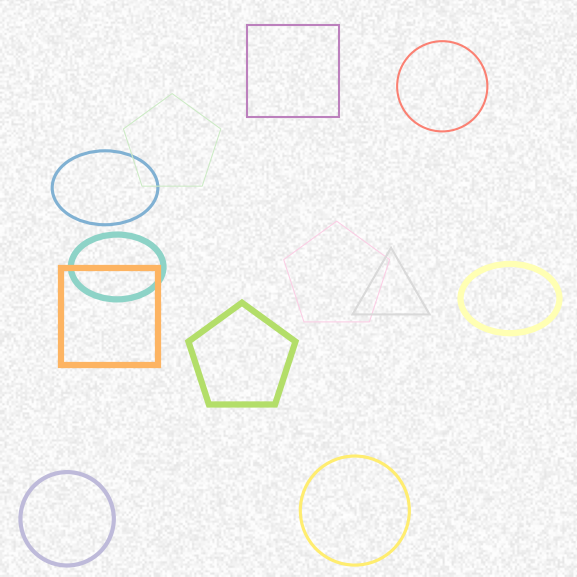[{"shape": "oval", "thickness": 3, "radius": 0.4, "center": [0.203, 0.537]}, {"shape": "oval", "thickness": 3, "radius": 0.43, "center": [0.883, 0.482]}, {"shape": "circle", "thickness": 2, "radius": 0.4, "center": [0.116, 0.101]}, {"shape": "circle", "thickness": 1, "radius": 0.39, "center": [0.766, 0.85]}, {"shape": "oval", "thickness": 1.5, "radius": 0.46, "center": [0.182, 0.674]}, {"shape": "square", "thickness": 3, "radius": 0.42, "center": [0.19, 0.451]}, {"shape": "pentagon", "thickness": 3, "radius": 0.49, "center": [0.419, 0.378]}, {"shape": "pentagon", "thickness": 0.5, "radius": 0.48, "center": [0.583, 0.52]}, {"shape": "triangle", "thickness": 1, "radius": 0.38, "center": [0.677, 0.493]}, {"shape": "square", "thickness": 1, "radius": 0.4, "center": [0.507, 0.877]}, {"shape": "pentagon", "thickness": 0.5, "radius": 0.44, "center": [0.298, 0.748]}, {"shape": "circle", "thickness": 1.5, "radius": 0.47, "center": [0.614, 0.115]}]